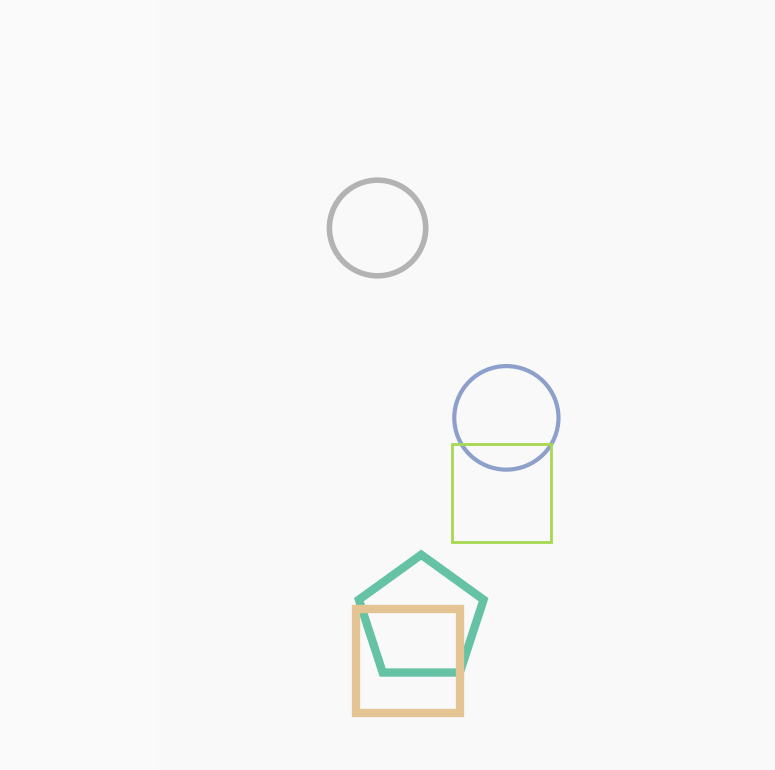[{"shape": "pentagon", "thickness": 3, "radius": 0.42, "center": [0.544, 0.195]}, {"shape": "circle", "thickness": 1.5, "radius": 0.34, "center": [0.653, 0.457]}, {"shape": "square", "thickness": 1, "radius": 0.32, "center": [0.647, 0.359]}, {"shape": "square", "thickness": 3, "radius": 0.34, "center": [0.526, 0.141]}, {"shape": "circle", "thickness": 2, "radius": 0.31, "center": [0.487, 0.704]}]